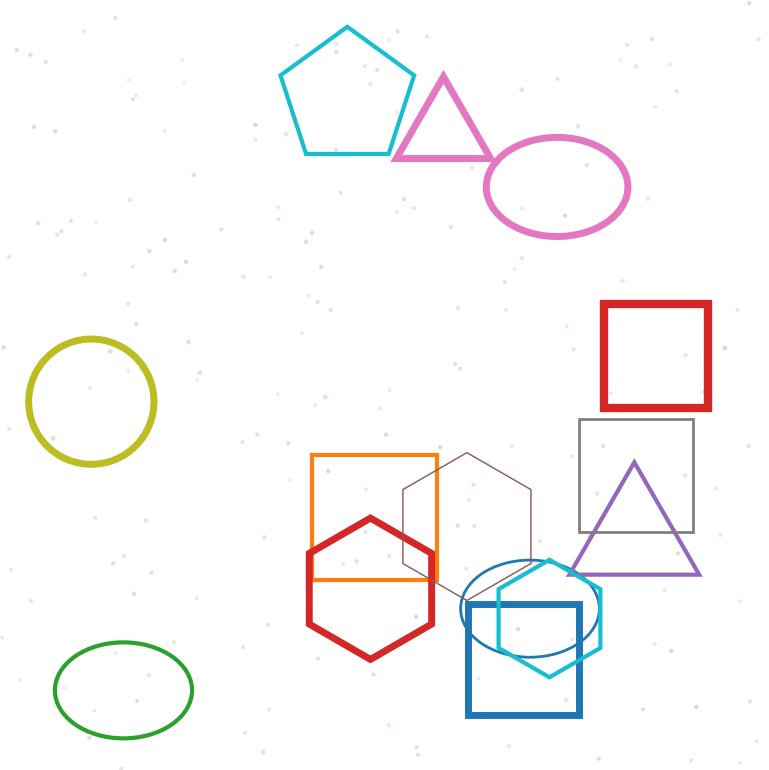[{"shape": "square", "thickness": 2.5, "radius": 0.36, "center": [0.679, 0.144]}, {"shape": "oval", "thickness": 1, "radius": 0.45, "center": [0.688, 0.21]}, {"shape": "square", "thickness": 1.5, "radius": 0.41, "center": [0.486, 0.328]}, {"shape": "oval", "thickness": 1.5, "radius": 0.45, "center": [0.16, 0.103]}, {"shape": "square", "thickness": 3, "radius": 0.34, "center": [0.852, 0.537]}, {"shape": "hexagon", "thickness": 2.5, "radius": 0.46, "center": [0.481, 0.235]}, {"shape": "triangle", "thickness": 1.5, "radius": 0.49, "center": [0.824, 0.302]}, {"shape": "hexagon", "thickness": 0.5, "radius": 0.48, "center": [0.606, 0.316]}, {"shape": "oval", "thickness": 2.5, "radius": 0.46, "center": [0.724, 0.757]}, {"shape": "triangle", "thickness": 2.5, "radius": 0.35, "center": [0.576, 0.829]}, {"shape": "square", "thickness": 1, "radius": 0.37, "center": [0.826, 0.382]}, {"shape": "circle", "thickness": 2.5, "radius": 0.41, "center": [0.119, 0.478]}, {"shape": "hexagon", "thickness": 1.5, "radius": 0.38, "center": [0.714, 0.197]}, {"shape": "pentagon", "thickness": 1.5, "radius": 0.46, "center": [0.451, 0.874]}]